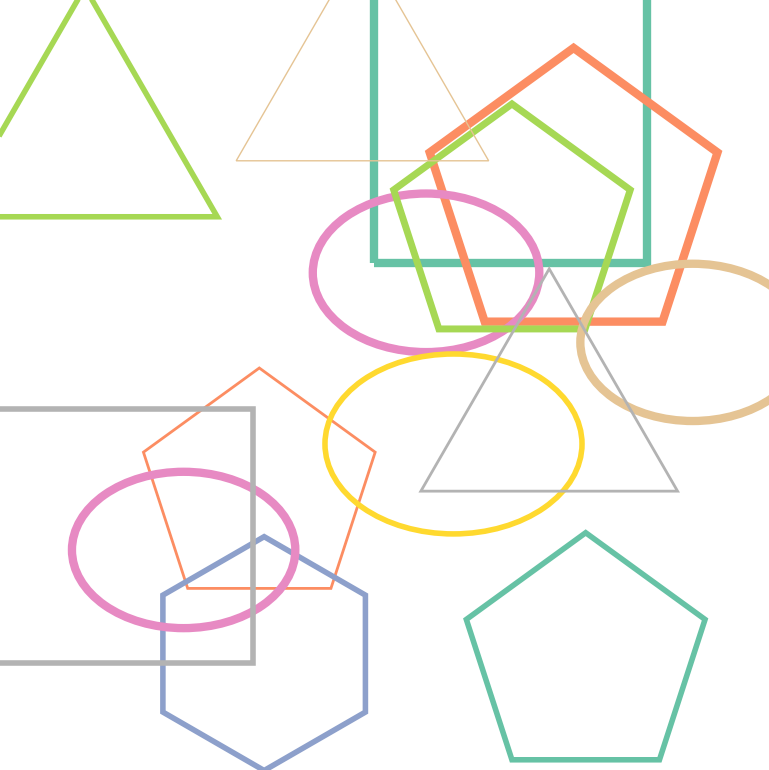[{"shape": "pentagon", "thickness": 2, "radius": 0.81, "center": [0.761, 0.145]}, {"shape": "square", "thickness": 3, "radius": 0.89, "center": [0.663, 0.836]}, {"shape": "pentagon", "thickness": 3, "radius": 0.98, "center": [0.745, 0.741]}, {"shape": "pentagon", "thickness": 1, "radius": 0.79, "center": [0.337, 0.364]}, {"shape": "hexagon", "thickness": 2, "radius": 0.76, "center": [0.343, 0.151]}, {"shape": "oval", "thickness": 3, "radius": 0.74, "center": [0.553, 0.646]}, {"shape": "oval", "thickness": 3, "radius": 0.73, "center": [0.238, 0.286]}, {"shape": "pentagon", "thickness": 2.5, "radius": 0.81, "center": [0.665, 0.703]}, {"shape": "triangle", "thickness": 2, "radius": 0.99, "center": [0.11, 0.818]}, {"shape": "oval", "thickness": 2, "radius": 0.83, "center": [0.589, 0.423]}, {"shape": "oval", "thickness": 3, "radius": 0.73, "center": [0.9, 0.555]}, {"shape": "triangle", "thickness": 0.5, "radius": 0.95, "center": [0.471, 0.886]}, {"shape": "triangle", "thickness": 1, "radius": 0.96, "center": [0.713, 0.458]}, {"shape": "square", "thickness": 2, "radius": 0.83, "center": [0.164, 0.304]}]